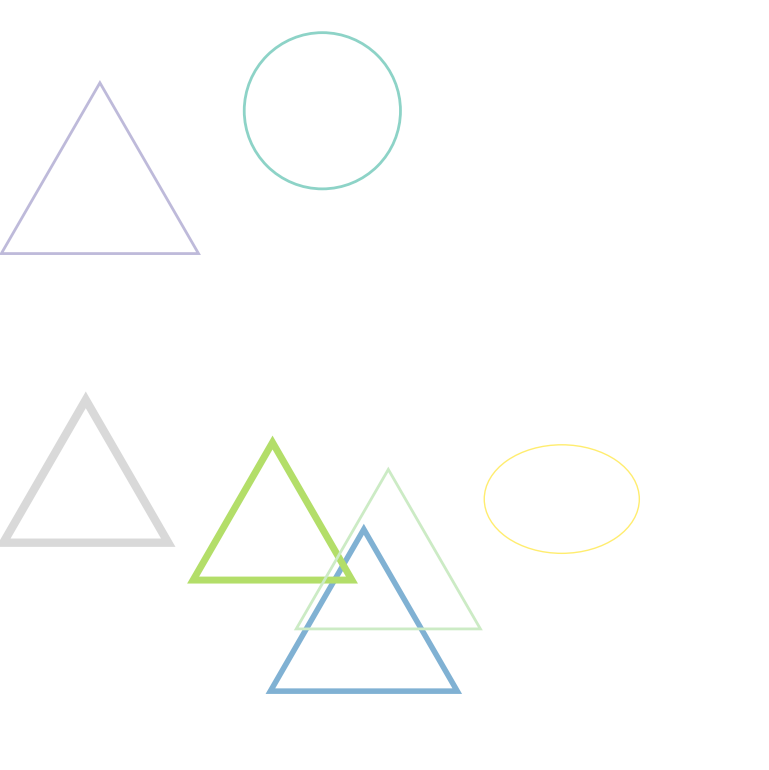[{"shape": "circle", "thickness": 1, "radius": 0.51, "center": [0.419, 0.856]}, {"shape": "triangle", "thickness": 1, "radius": 0.74, "center": [0.13, 0.745]}, {"shape": "triangle", "thickness": 2, "radius": 0.7, "center": [0.472, 0.172]}, {"shape": "triangle", "thickness": 2.5, "radius": 0.6, "center": [0.354, 0.306]}, {"shape": "triangle", "thickness": 3, "radius": 0.62, "center": [0.111, 0.357]}, {"shape": "triangle", "thickness": 1, "radius": 0.69, "center": [0.504, 0.252]}, {"shape": "oval", "thickness": 0.5, "radius": 0.5, "center": [0.73, 0.352]}]